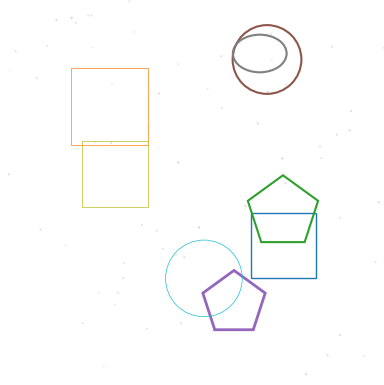[{"shape": "square", "thickness": 1, "radius": 0.42, "center": [0.736, 0.363]}, {"shape": "square", "thickness": 0.5, "radius": 0.5, "center": [0.284, 0.723]}, {"shape": "pentagon", "thickness": 1.5, "radius": 0.48, "center": [0.735, 0.449]}, {"shape": "pentagon", "thickness": 2, "radius": 0.43, "center": [0.608, 0.212]}, {"shape": "circle", "thickness": 1.5, "radius": 0.45, "center": [0.694, 0.845]}, {"shape": "oval", "thickness": 1.5, "radius": 0.35, "center": [0.675, 0.861]}, {"shape": "square", "thickness": 0.5, "radius": 0.43, "center": [0.299, 0.548]}, {"shape": "circle", "thickness": 0.5, "radius": 0.5, "center": [0.53, 0.277]}]